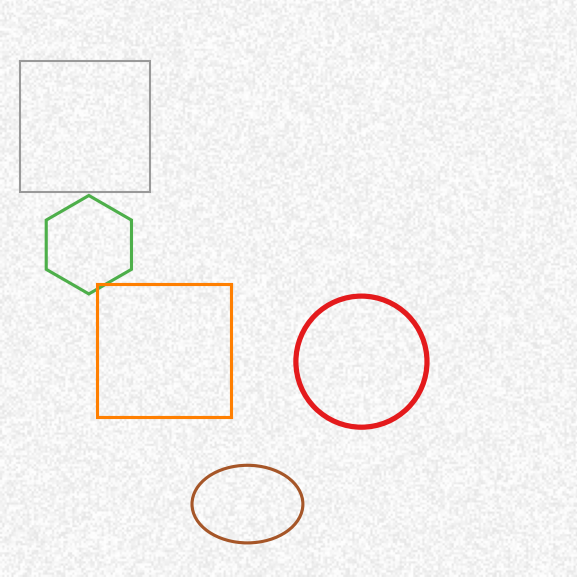[{"shape": "circle", "thickness": 2.5, "radius": 0.57, "center": [0.626, 0.373]}, {"shape": "hexagon", "thickness": 1.5, "radius": 0.43, "center": [0.154, 0.575]}, {"shape": "square", "thickness": 1.5, "radius": 0.58, "center": [0.284, 0.393]}, {"shape": "oval", "thickness": 1.5, "radius": 0.48, "center": [0.428, 0.126]}, {"shape": "square", "thickness": 1, "radius": 0.57, "center": [0.147, 0.78]}]